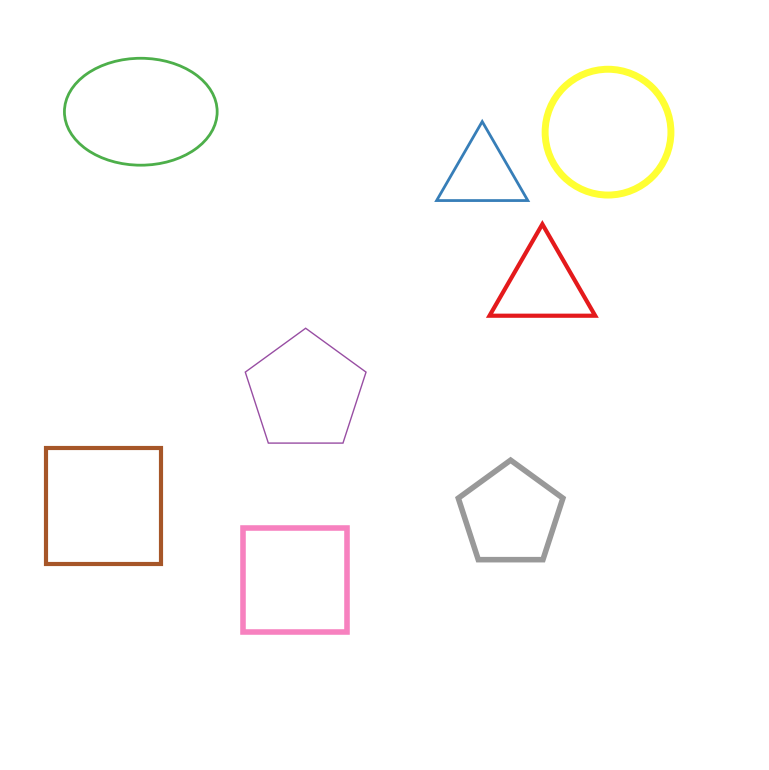[{"shape": "triangle", "thickness": 1.5, "radius": 0.4, "center": [0.704, 0.63]}, {"shape": "triangle", "thickness": 1, "radius": 0.34, "center": [0.626, 0.774]}, {"shape": "oval", "thickness": 1, "radius": 0.5, "center": [0.183, 0.855]}, {"shape": "pentagon", "thickness": 0.5, "radius": 0.41, "center": [0.397, 0.491]}, {"shape": "circle", "thickness": 2.5, "radius": 0.41, "center": [0.79, 0.828]}, {"shape": "square", "thickness": 1.5, "radius": 0.38, "center": [0.134, 0.342]}, {"shape": "square", "thickness": 2, "radius": 0.34, "center": [0.383, 0.246]}, {"shape": "pentagon", "thickness": 2, "radius": 0.36, "center": [0.663, 0.331]}]